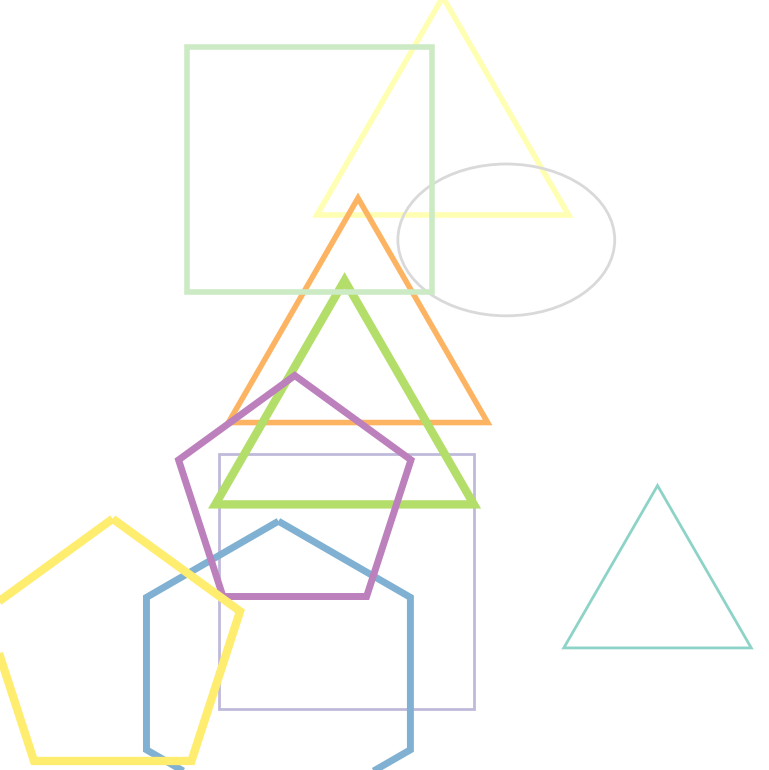[{"shape": "triangle", "thickness": 1, "radius": 0.7, "center": [0.854, 0.229]}, {"shape": "triangle", "thickness": 2, "radius": 0.94, "center": [0.575, 0.815]}, {"shape": "square", "thickness": 1, "radius": 0.83, "center": [0.45, 0.244]}, {"shape": "hexagon", "thickness": 2.5, "radius": 0.99, "center": [0.362, 0.125]}, {"shape": "triangle", "thickness": 2, "radius": 0.97, "center": [0.465, 0.548]}, {"shape": "triangle", "thickness": 3, "radius": 0.97, "center": [0.448, 0.442]}, {"shape": "oval", "thickness": 1, "radius": 0.7, "center": [0.658, 0.688]}, {"shape": "pentagon", "thickness": 2.5, "radius": 0.79, "center": [0.383, 0.354]}, {"shape": "square", "thickness": 2, "radius": 0.8, "center": [0.402, 0.78]}, {"shape": "pentagon", "thickness": 3, "radius": 0.87, "center": [0.146, 0.152]}]